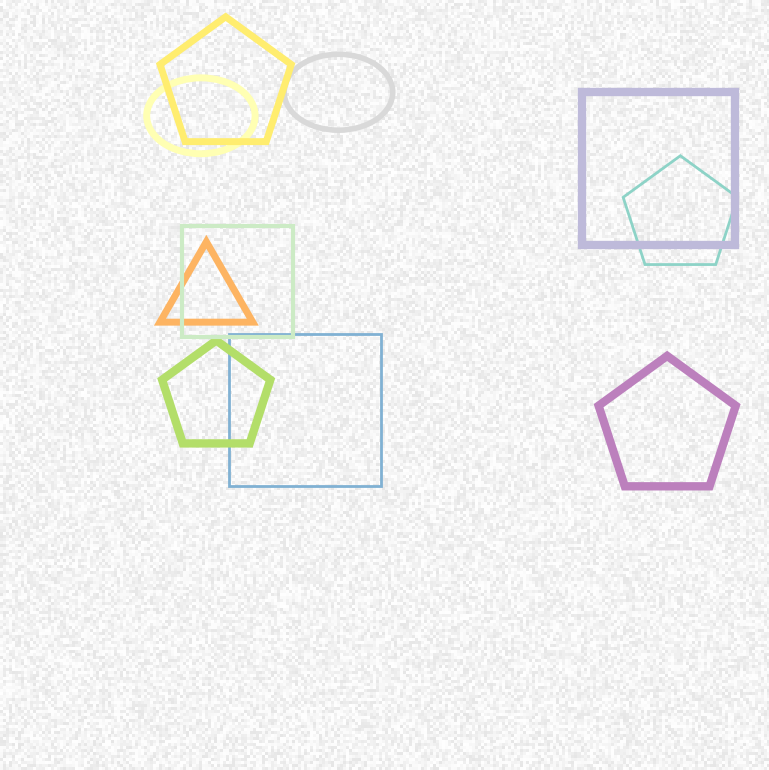[{"shape": "pentagon", "thickness": 1, "radius": 0.39, "center": [0.884, 0.72]}, {"shape": "oval", "thickness": 2.5, "radius": 0.35, "center": [0.261, 0.85]}, {"shape": "square", "thickness": 3, "radius": 0.5, "center": [0.856, 0.781]}, {"shape": "square", "thickness": 1, "radius": 0.49, "center": [0.396, 0.467]}, {"shape": "triangle", "thickness": 2.5, "radius": 0.35, "center": [0.268, 0.616]}, {"shape": "pentagon", "thickness": 3, "radius": 0.37, "center": [0.281, 0.484]}, {"shape": "oval", "thickness": 2, "radius": 0.35, "center": [0.44, 0.88]}, {"shape": "pentagon", "thickness": 3, "radius": 0.47, "center": [0.866, 0.444]}, {"shape": "square", "thickness": 1.5, "radius": 0.36, "center": [0.308, 0.635]}, {"shape": "pentagon", "thickness": 2.5, "radius": 0.45, "center": [0.293, 0.889]}]